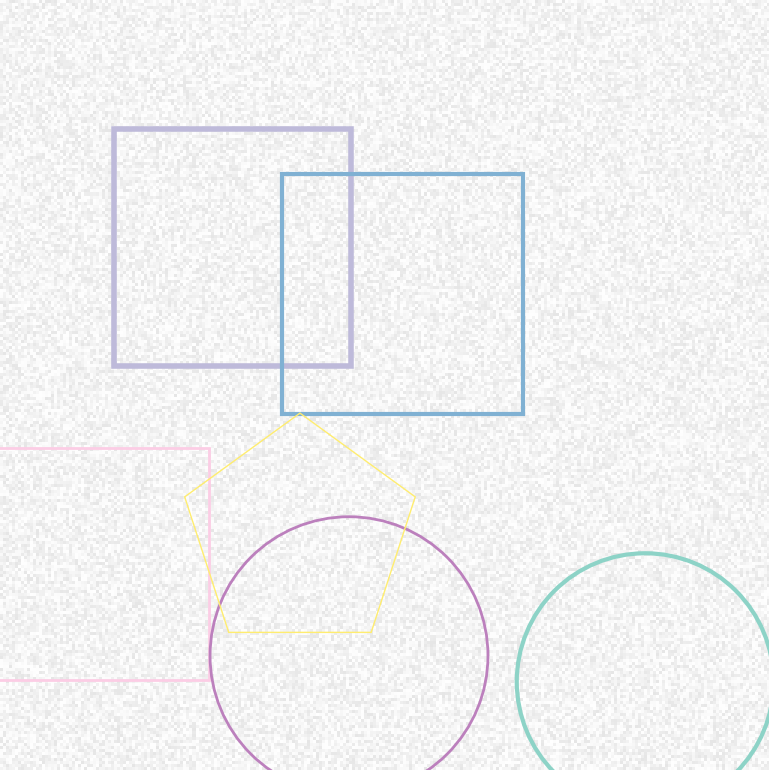[{"shape": "circle", "thickness": 1.5, "radius": 0.83, "center": [0.838, 0.115]}, {"shape": "square", "thickness": 2, "radius": 0.77, "center": [0.302, 0.679]}, {"shape": "square", "thickness": 1.5, "radius": 0.78, "center": [0.523, 0.618]}, {"shape": "square", "thickness": 1, "radius": 0.75, "center": [0.121, 0.267]}, {"shape": "circle", "thickness": 1, "radius": 0.9, "center": [0.453, 0.148]}, {"shape": "pentagon", "thickness": 0.5, "radius": 0.79, "center": [0.39, 0.306]}]